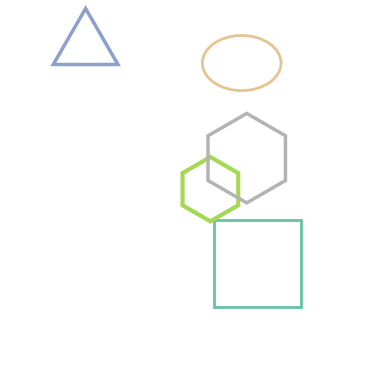[{"shape": "square", "thickness": 2, "radius": 0.56, "center": [0.669, 0.316]}, {"shape": "triangle", "thickness": 2.5, "radius": 0.48, "center": [0.222, 0.881]}, {"shape": "hexagon", "thickness": 3, "radius": 0.42, "center": [0.546, 0.509]}, {"shape": "oval", "thickness": 2, "radius": 0.51, "center": [0.628, 0.836]}, {"shape": "hexagon", "thickness": 2.5, "radius": 0.58, "center": [0.641, 0.589]}]